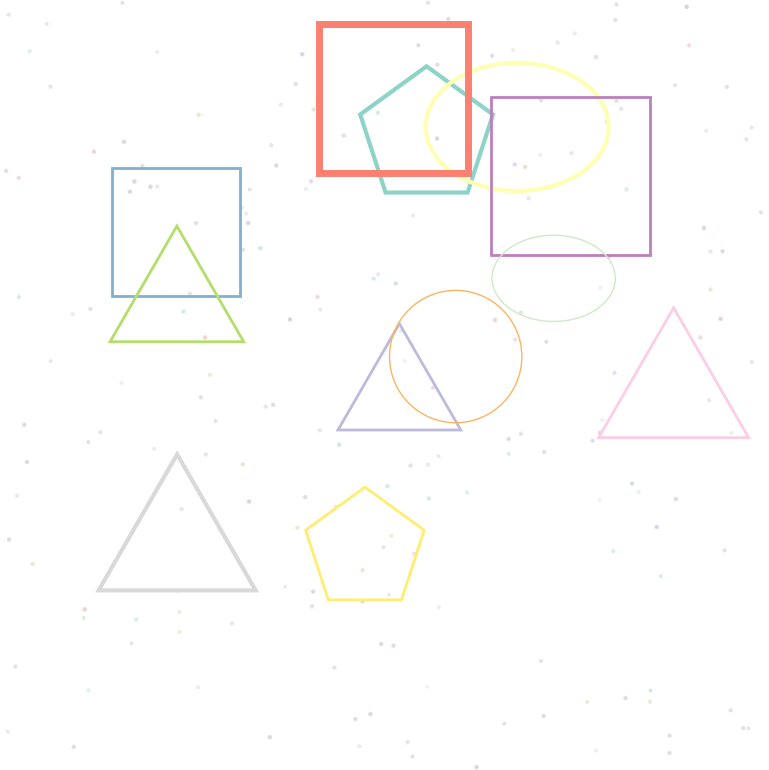[{"shape": "pentagon", "thickness": 1.5, "radius": 0.45, "center": [0.554, 0.823]}, {"shape": "oval", "thickness": 1.5, "radius": 0.59, "center": [0.672, 0.835]}, {"shape": "triangle", "thickness": 1, "radius": 0.46, "center": [0.519, 0.488]}, {"shape": "square", "thickness": 2.5, "radius": 0.48, "center": [0.511, 0.872]}, {"shape": "square", "thickness": 1, "radius": 0.42, "center": [0.229, 0.698]}, {"shape": "circle", "thickness": 0.5, "radius": 0.43, "center": [0.592, 0.537]}, {"shape": "triangle", "thickness": 1, "radius": 0.5, "center": [0.23, 0.606]}, {"shape": "triangle", "thickness": 1, "radius": 0.56, "center": [0.875, 0.488]}, {"shape": "triangle", "thickness": 1.5, "radius": 0.59, "center": [0.23, 0.292]}, {"shape": "square", "thickness": 1, "radius": 0.51, "center": [0.741, 0.771]}, {"shape": "oval", "thickness": 0.5, "radius": 0.4, "center": [0.719, 0.639]}, {"shape": "pentagon", "thickness": 1, "radius": 0.4, "center": [0.474, 0.286]}]